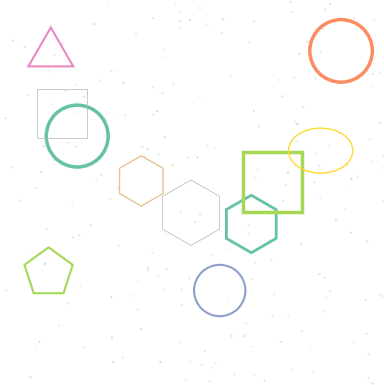[{"shape": "hexagon", "thickness": 2, "radius": 0.37, "center": [0.653, 0.418]}, {"shape": "circle", "thickness": 2.5, "radius": 0.4, "center": [0.201, 0.647]}, {"shape": "circle", "thickness": 2.5, "radius": 0.41, "center": [0.886, 0.868]}, {"shape": "circle", "thickness": 1.5, "radius": 0.33, "center": [0.571, 0.245]}, {"shape": "triangle", "thickness": 1.5, "radius": 0.34, "center": [0.132, 0.861]}, {"shape": "pentagon", "thickness": 1.5, "radius": 0.33, "center": [0.126, 0.292]}, {"shape": "square", "thickness": 2.5, "radius": 0.39, "center": [0.708, 0.528]}, {"shape": "oval", "thickness": 1, "radius": 0.42, "center": [0.833, 0.609]}, {"shape": "hexagon", "thickness": 1, "radius": 0.33, "center": [0.367, 0.53]}, {"shape": "hexagon", "thickness": 0.5, "radius": 0.43, "center": [0.496, 0.447]}, {"shape": "square", "thickness": 0.5, "radius": 0.32, "center": [0.161, 0.705]}]